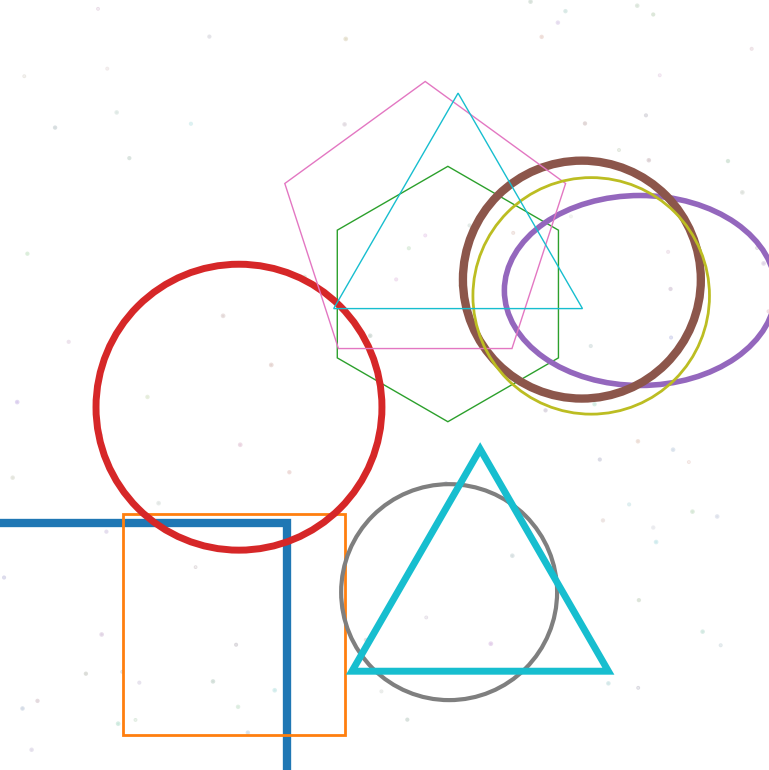[{"shape": "square", "thickness": 3, "radius": 0.98, "center": [0.176, 0.125]}, {"shape": "square", "thickness": 1, "radius": 0.72, "center": [0.304, 0.189]}, {"shape": "hexagon", "thickness": 0.5, "radius": 0.83, "center": [0.582, 0.618]}, {"shape": "circle", "thickness": 2.5, "radius": 0.93, "center": [0.31, 0.471]}, {"shape": "oval", "thickness": 2, "radius": 0.88, "center": [0.831, 0.623]}, {"shape": "circle", "thickness": 3, "radius": 0.77, "center": [0.756, 0.637]}, {"shape": "pentagon", "thickness": 0.5, "radius": 0.96, "center": [0.552, 0.702]}, {"shape": "circle", "thickness": 1.5, "radius": 0.7, "center": [0.583, 0.231]}, {"shape": "circle", "thickness": 1, "radius": 0.77, "center": [0.768, 0.616]}, {"shape": "triangle", "thickness": 0.5, "radius": 0.93, "center": [0.595, 0.693]}, {"shape": "triangle", "thickness": 2.5, "radius": 0.96, "center": [0.624, 0.224]}]